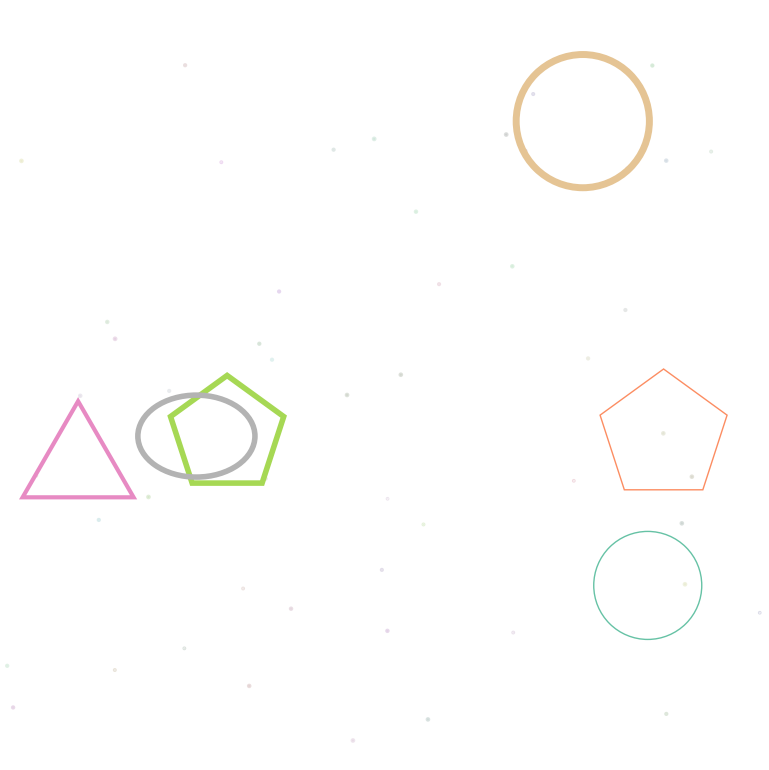[{"shape": "circle", "thickness": 0.5, "radius": 0.35, "center": [0.841, 0.24]}, {"shape": "pentagon", "thickness": 0.5, "radius": 0.43, "center": [0.862, 0.434]}, {"shape": "triangle", "thickness": 1.5, "radius": 0.42, "center": [0.101, 0.396]}, {"shape": "pentagon", "thickness": 2, "radius": 0.39, "center": [0.295, 0.435]}, {"shape": "circle", "thickness": 2.5, "radius": 0.43, "center": [0.757, 0.843]}, {"shape": "oval", "thickness": 2, "radius": 0.38, "center": [0.255, 0.434]}]